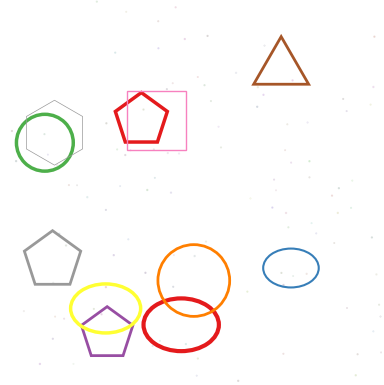[{"shape": "pentagon", "thickness": 2.5, "radius": 0.35, "center": [0.367, 0.689]}, {"shape": "oval", "thickness": 3, "radius": 0.49, "center": [0.471, 0.156]}, {"shape": "oval", "thickness": 1.5, "radius": 0.36, "center": [0.756, 0.304]}, {"shape": "circle", "thickness": 2.5, "radius": 0.37, "center": [0.117, 0.629]}, {"shape": "pentagon", "thickness": 2, "radius": 0.35, "center": [0.278, 0.133]}, {"shape": "circle", "thickness": 2, "radius": 0.47, "center": [0.503, 0.271]}, {"shape": "oval", "thickness": 2.5, "radius": 0.45, "center": [0.274, 0.199]}, {"shape": "triangle", "thickness": 2, "radius": 0.41, "center": [0.73, 0.822]}, {"shape": "square", "thickness": 1, "radius": 0.38, "center": [0.407, 0.687]}, {"shape": "hexagon", "thickness": 0.5, "radius": 0.42, "center": [0.142, 0.655]}, {"shape": "pentagon", "thickness": 2, "radius": 0.38, "center": [0.136, 0.324]}]